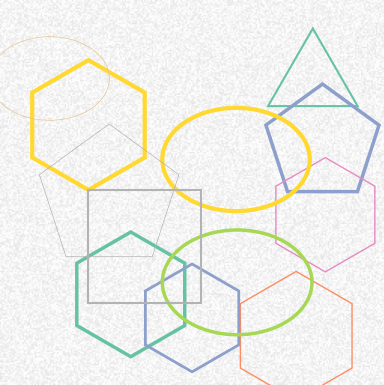[{"shape": "hexagon", "thickness": 2.5, "radius": 0.81, "center": [0.34, 0.235]}, {"shape": "triangle", "thickness": 1.5, "radius": 0.67, "center": [0.813, 0.792]}, {"shape": "hexagon", "thickness": 1, "radius": 0.84, "center": [0.769, 0.128]}, {"shape": "pentagon", "thickness": 2.5, "radius": 0.77, "center": [0.838, 0.627]}, {"shape": "hexagon", "thickness": 2, "radius": 0.7, "center": [0.499, 0.174]}, {"shape": "hexagon", "thickness": 1, "radius": 0.74, "center": [0.845, 0.442]}, {"shape": "oval", "thickness": 2.5, "radius": 0.97, "center": [0.616, 0.267]}, {"shape": "oval", "thickness": 3, "radius": 0.96, "center": [0.613, 0.586]}, {"shape": "hexagon", "thickness": 3, "radius": 0.84, "center": [0.23, 0.675]}, {"shape": "oval", "thickness": 0.5, "radius": 0.78, "center": [0.129, 0.796]}, {"shape": "square", "thickness": 1.5, "radius": 0.73, "center": [0.375, 0.359]}, {"shape": "pentagon", "thickness": 0.5, "radius": 0.95, "center": [0.284, 0.487]}]